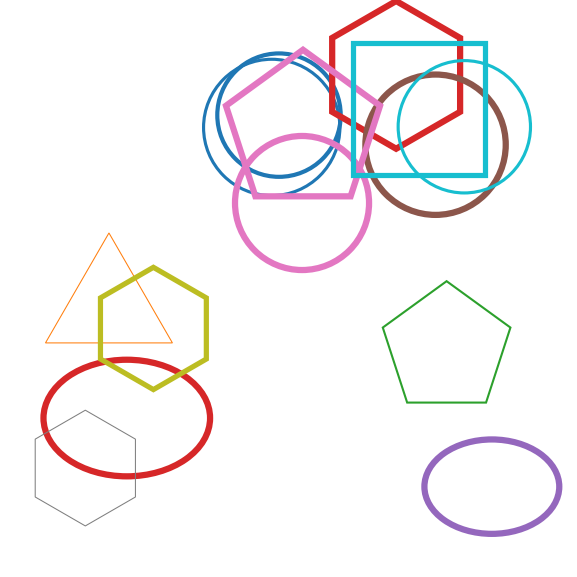[{"shape": "circle", "thickness": 2, "radius": 0.53, "center": [0.483, 0.8]}, {"shape": "circle", "thickness": 1.5, "radius": 0.59, "center": [0.471, 0.778]}, {"shape": "triangle", "thickness": 0.5, "radius": 0.63, "center": [0.189, 0.469]}, {"shape": "pentagon", "thickness": 1, "radius": 0.58, "center": [0.773, 0.396]}, {"shape": "hexagon", "thickness": 3, "radius": 0.64, "center": [0.686, 0.869]}, {"shape": "oval", "thickness": 3, "radius": 0.72, "center": [0.22, 0.275]}, {"shape": "oval", "thickness": 3, "radius": 0.58, "center": [0.852, 0.156]}, {"shape": "circle", "thickness": 3, "radius": 0.61, "center": [0.754, 0.749]}, {"shape": "circle", "thickness": 3, "radius": 0.58, "center": [0.523, 0.648]}, {"shape": "pentagon", "thickness": 3, "radius": 0.7, "center": [0.525, 0.773]}, {"shape": "hexagon", "thickness": 0.5, "radius": 0.5, "center": [0.148, 0.189]}, {"shape": "hexagon", "thickness": 2.5, "radius": 0.53, "center": [0.266, 0.43]}, {"shape": "square", "thickness": 2.5, "radius": 0.57, "center": [0.725, 0.81]}, {"shape": "circle", "thickness": 1.5, "radius": 0.57, "center": [0.804, 0.78]}]